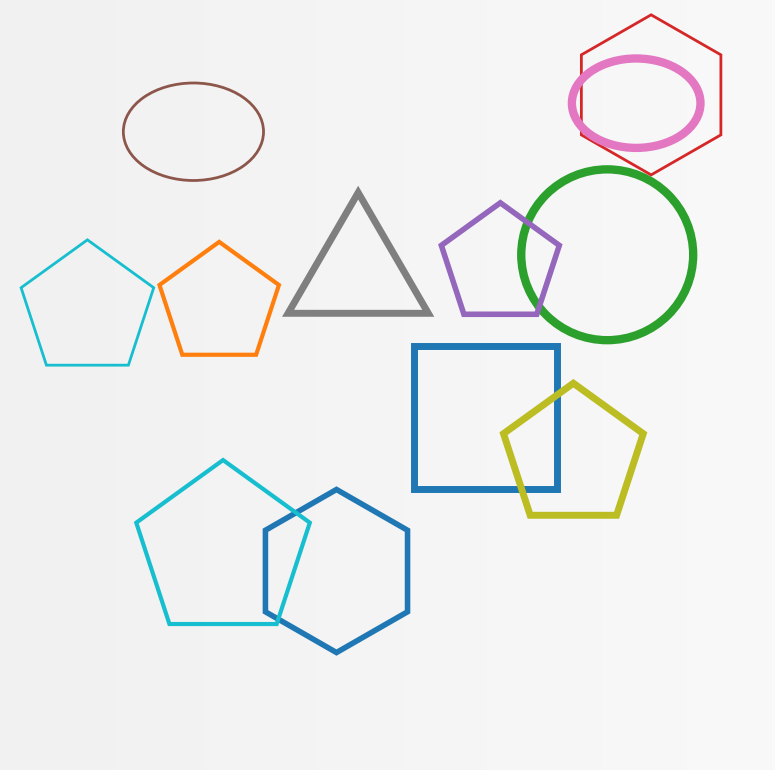[{"shape": "square", "thickness": 2.5, "radius": 0.46, "center": [0.626, 0.458]}, {"shape": "hexagon", "thickness": 2, "radius": 0.53, "center": [0.434, 0.258]}, {"shape": "pentagon", "thickness": 1.5, "radius": 0.41, "center": [0.283, 0.605]}, {"shape": "circle", "thickness": 3, "radius": 0.55, "center": [0.784, 0.669]}, {"shape": "hexagon", "thickness": 1, "radius": 0.52, "center": [0.84, 0.877]}, {"shape": "pentagon", "thickness": 2, "radius": 0.4, "center": [0.646, 0.657]}, {"shape": "oval", "thickness": 1, "radius": 0.45, "center": [0.25, 0.829]}, {"shape": "oval", "thickness": 3, "radius": 0.41, "center": [0.821, 0.866]}, {"shape": "triangle", "thickness": 2.5, "radius": 0.52, "center": [0.462, 0.645]}, {"shape": "pentagon", "thickness": 2.5, "radius": 0.47, "center": [0.74, 0.408]}, {"shape": "pentagon", "thickness": 1.5, "radius": 0.59, "center": [0.288, 0.285]}, {"shape": "pentagon", "thickness": 1, "radius": 0.45, "center": [0.113, 0.599]}]